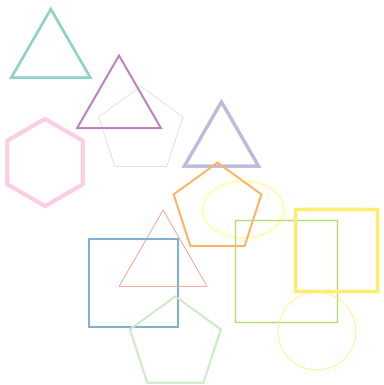[{"shape": "triangle", "thickness": 2, "radius": 0.59, "center": [0.132, 0.858]}, {"shape": "oval", "thickness": 1.5, "radius": 0.53, "center": [0.632, 0.456]}, {"shape": "triangle", "thickness": 2.5, "radius": 0.56, "center": [0.575, 0.624]}, {"shape": "triangle", "thickness": 0.5, "radius": 0.66, "center": [0.424, 0.322]}, {"shape": "square", "thickness": 1.5, "radius": 0.57, "center": [0.346, 0.265]}, {"shape": "pentagon", "thickness": 1.5, "radius": 0.6, "center": [0.565, 0.458]}, {"shape": "square", "thickness": 1, "radius": 0.66, "center": [0.743, 0.296]}, {"shape": "hexagon", "thickness": 3, "radius": 0.57, "center": [0.117, 0.578]}, {"shape": "pentagon", "thickness": 0.5, "radius": 0.57, "center": [0.366, 0.661]}, {"shape": "triangle", "thickness": 1.5, "radius": 0.63, "center": [0.309, 0.73]}, {"shape": "pentagon", "thickness": 1.5, "radius": 0.62, "center": [0.455, 0.106]}, {"shape": "square", "thickness": 2.5, "radius": 0.53, "center": [0.873, 0.351]}, {"shape": "circle", "thickness": 0.5, "radius": 0.51, "center": [0.823, 0.14]}]